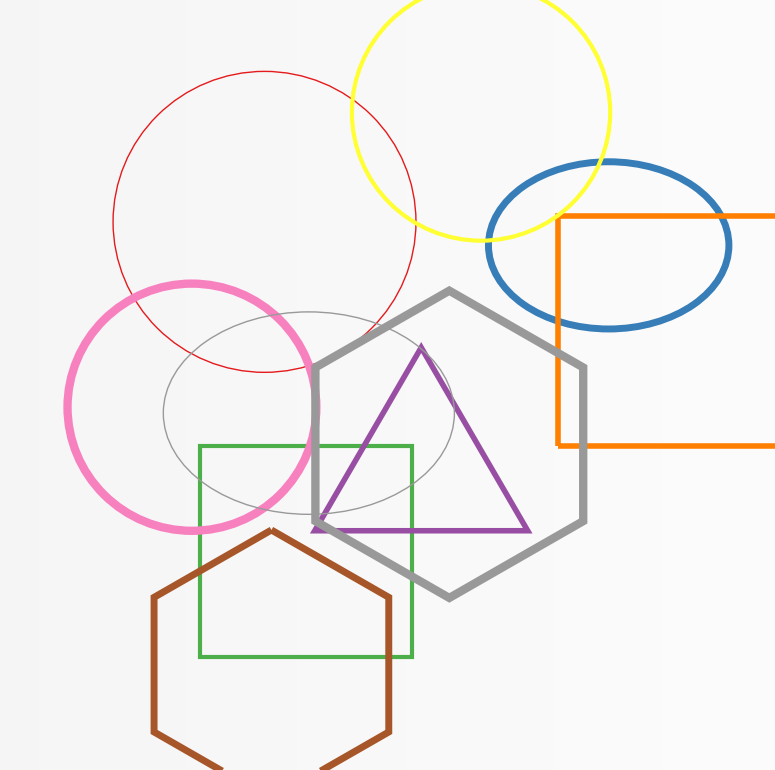[{"shape": "circle", "thickness": 0.5, "radius": 0.98, "center": [0.341, 0.712]}, {"shape": "oval", "thickness": 2.5, "radius": 0.78, "center": [0.785, 0.681]}, {"shape": "square", "thickness": 1.5, "radius": 0.69, "center": [0.395, 0.284]}, {"shape": "triangle", "thickness": 2, "radius": 0.79, "center": [0.544, 0.39]}, {"shape": "square", "thickness": 2, "radius": 0.75, "center": [0.87, 0.57]}, {"shape": "circle", "thickness": 1.5, "radius": 0.83, "center": [0.621, 0.854]}, {"shape": "hexagon", "thickness": 2.5, "radius": 0.87, "center": [0.35, 0.137]}, {"shape": "circle", "thickness": 3, "radius": 0.8, "center": [0.248, 0.471]}, {"shape": "oval", "thickness": 0.5, "radius": 0.94, "center": [0.399, 0.463]}, {"shape": "hexagon", "thickness": 3, "radius": 1.0, "center": [0.58, 0.423]}]